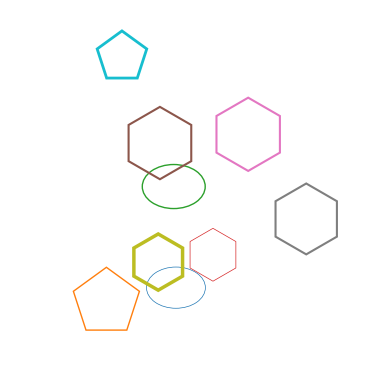[{"shape": "oval", "thickness": 0.5, "radius": 0.38, "center": [0.457, 0.253]}, {"shape": "pentagon", "thickness": 1, "radius": 0.45, "center": [0.276, 0.216]}, {"shape": "oval", "thickness": 1, "radius": 0.41, "center": [0.451, 0.515]}, {"shape": "hexagon", "thickness": 0.5, "radius": 0.34, "center": [0.553, 0.338]}, {"shape": "hexagon", "thickness": 1.5, "radius": 0.47, "center": [0.415, 0.628]}, {"shape": "hexagon", "thickness": 1.5, "radius": 0.48, "center": [0.645, 0.651]}, {"shape": "hexagon", "thickness": 1.5, "radius": 0.46, "center": [0.795, 0.431]}, {"shape": "hexagon", "thickness": 2.5, "radius": 0.37, "center": [0.411, 0.319]}, {"shape": "pentagon", "thickness": 2, "radius": 0.34, "center": [0.317, 0.852]}]